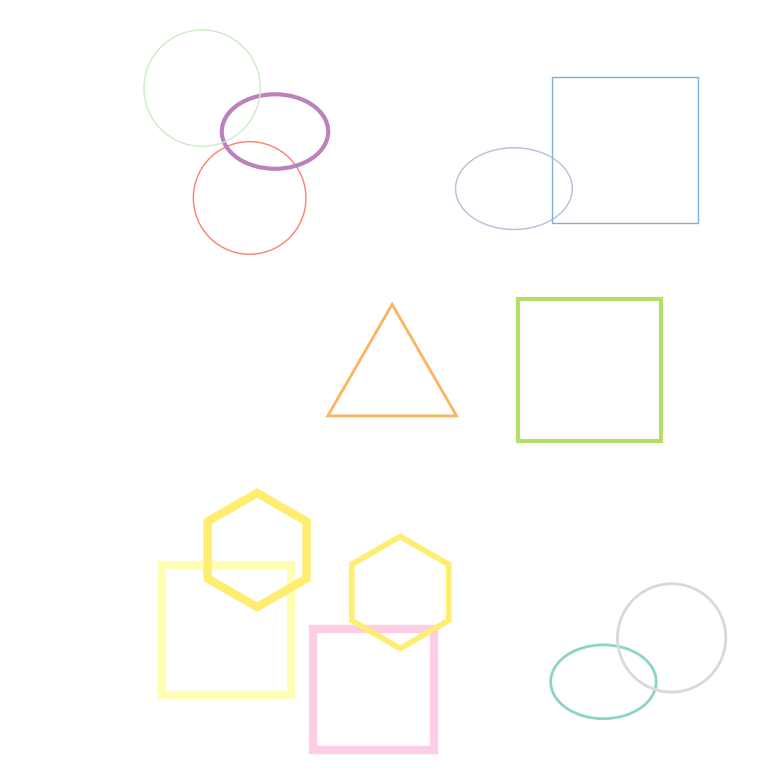[{"shape": "oval", "thickness": 1, "radius": 0.34, "center": [0.784, 0.115]}, {"shape": "square", "thickness": 3, "radius": 0.42, "center": [0.295, 0.182]}, {"shape": "oval", "thickness": 0.5, "radius": 0.38, "center": [0.667, 0.755]}, {"shape": "circle", "thickness": 0.5, "radius": 0.37, "center": [0.324, 0.743]}, {"shape": "square", "thickness": 0.5, "radius": 0.47, "center": [0.812, 0.805]}, {"shape": "triangle", "thickness": 1, "radius": 0.48, "center": [0.509, 0.508]}, {"shape": "square", "thickness": 1.5, "radius": 0.46, "center": [0.766, 0.519]}, {"shape": "square", "thickness": 3, "radius": 0.39, "center": [0.484, 0.105]}, {"shape": "circle", "thickness": 1, "radius": 0.35, "center": [0.872, 0.172]}, {"shape": "oval", "thickness": 1.5, "radius": 0.35, "center": [0.357, 0.829]}, {"shape": "circle", "thickness": 0.5, "radius": 0.38, "center": [0.263, 0.886]}, {"shape": "hexagon", "thickness": 2, "radius": 0.36, "center": [0.52, 0.231]}, {"shape": "hexagon", "thickness": 3, "radius": 0.37, "center": [0.334, 0.286]}]